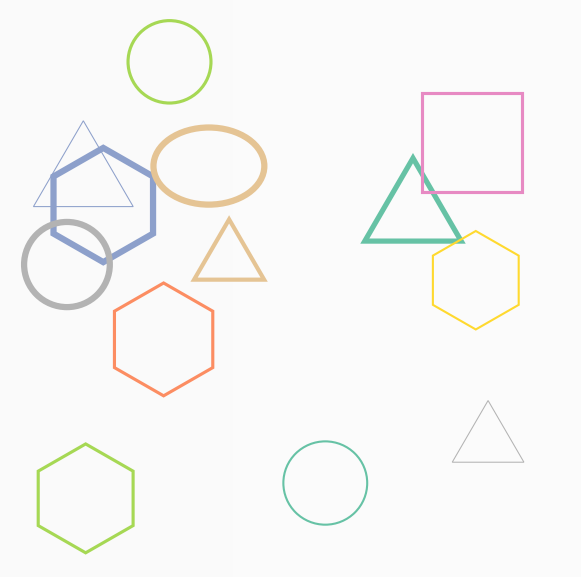[{"shape": "triangle", "thickness": 2.5, "radius": 0.48, "center": [0.711, 0.63]}, {"shape": "circle", "thickness": 1, "radius": 0.36, "center": [0.56, 0.163]}, {"shape": "hexagon", "thickness": 1.5, "radius": 0.49, "center": [0.281, 0.411]}, {"shape": "hexagon", "thickness": 3, "radius": 0.49, "center": [0.178, 0.644]}, {"shape": "triangle", "thickness": 0.5, "radius": 0.5, "center": [0.143, 0.691]}, {"shape": "square", "thickness": 1.5, "radius": 0.43, "center": [0.812, 0.752]}, {"shape": "circle", "thickness": 1.5, "radius": 0.36, "center": [0.292, 0.892]}, {"shape": "hexagon", "thickness": 1.5, "radius": 0.47, "center": [0.147, 0.136]}, {"shape": "hexagon", "thickness": 1, "radius": 0.43, "center": [0.819, 0.514]}, {"shape": "triangle", "thickness": 2, "radius": 0.35, "center": [0.394, 0.55]}, {"shape": "oval", "thickness": 3, "radius": 0.48, "center": [0.359, 0.712]}, {"shape": "triangle", "thickness": 0.5, "radius": 0.36, "center": [0.84, 0.234]}, {"shape": "circle", "thickness": 3, "radius": 0.37, "center": [0.115, 0.541]}]